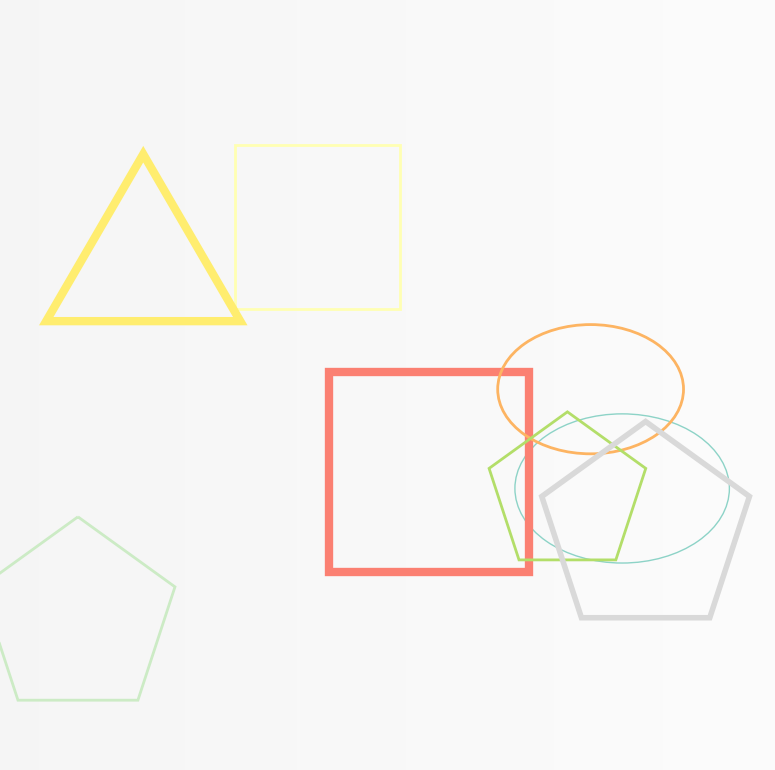[{"shape": "oval", "thickness": 0.5, "radius": 0.69, "center": [0.803, 0.366]}, {"shape": "square", "thickness": 1, "radius": 0.53, "center": [0.41, 0.705]}, {"shape": "square", "thickness": 3, "radius": 0.65, "center": [0.553, 0.387]}, {"shape": "oval", "thickness": 1, "radius": 0.6, "center": [0.762, 0.495]}, {"shape": "pentagon", "thickness": 1, "radius": 0.53, "center": [0.732, 0.359]}, {"shape": "pentagon", "thickness": 2, "radius": 0.7, "center": [0.833, 0.312]}, {"shape": "pentagon", "thickness": 1, "radius": 0.66, "center": [0.101, 0.197]}, {"shape": "triangle", "thickness": 3, "radius": 0.72, "center": [0.185, 0.655]}]